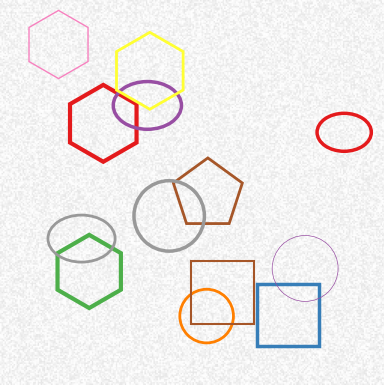[{"shape": "hexagon", "thickness": 3, "radius": 0.5, "center": [0.268, 0.68]}, {"shape": "oval", "thickness": 2.5, "radius": 0.35, "center": [0.894, 0.656]}, {"shape": "square", "thickness": 2.5, "radius": 0.4, "center": [0.749, 0.182]}, {"shape": "hexagon", "thickness": 3, "radius": 0.48, "center": [0.232, 0.295]}, {"shape": "oval", "thickness": 2.5, "radius": 0.44, "center": [0.383, 0.726]}, {"shape": "circle", "thickness": 0.5, "radius": 0.43, "center": [0.793, 0.303]}, {"shape": "circle", "thickness": 2, "radius": 0.35, "center": [0.537, 0.179]}, {"shape": "hexagon", "thickness": 2, "radius": 0.5, "center": [0.389, 0.816]}, {"shape": "square", "thickness": 1.5, "radius": 0.41, "center": [0.577, 0.24]}, {"shape": "pentagon", "thickness": 2, "radius": 0.47, "center": [0.54, 0.496]}, {"shape": "hexagon", "thickness": 1, "radius": 0.44, "center": [0.152, 0.884]}, {"shape": "circle", "thickness": 2.5, "radius": 0.46, "center": [0.439, 0.439]}, {"shape": "oval", "thickness": 2, "radius": 0.44, "center": [0.212, 0.38]}]